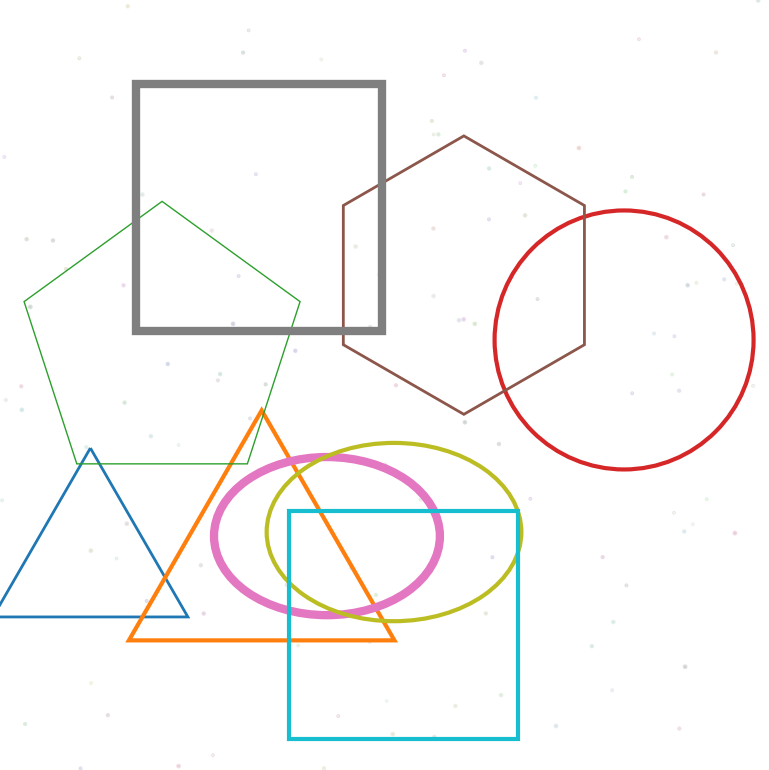[{"shape": "triangle", "thickness": 1, "radius": 0.73, "center": [0.117, 0.272]}, {"shape": "triangle", "thickness": 1.5, "radius": 1.0, "center": [0.34, 0.268]}, {"shape": "pentagon", "thickness": 0.5, "radius": 0.94, "center": [0.21, 0.55]}, {"shape": "circle", "thickness": 1.5, "radius": 0.84, "center": [0.81, 0.559]}, {"shape": "hexagon", "thickness": 1, "radius": 0.9, "center": [0.602, 0.643]}, {"shape": "oval", "thickness": 3, "radius": 0.73, "center": [0.425, 0.304]}, {"shape": "square", "thickness": 3, "radius": 0.8, "center": [0.336, 0.731]}, {"shape": "oval", "thickness": 1.5, "radius": 0.83, "center": [0.512, 0.309]}, {"shape": "square", "thickness": 1.5, "radius": 0.74, "center": [0.524, 0.188]}]